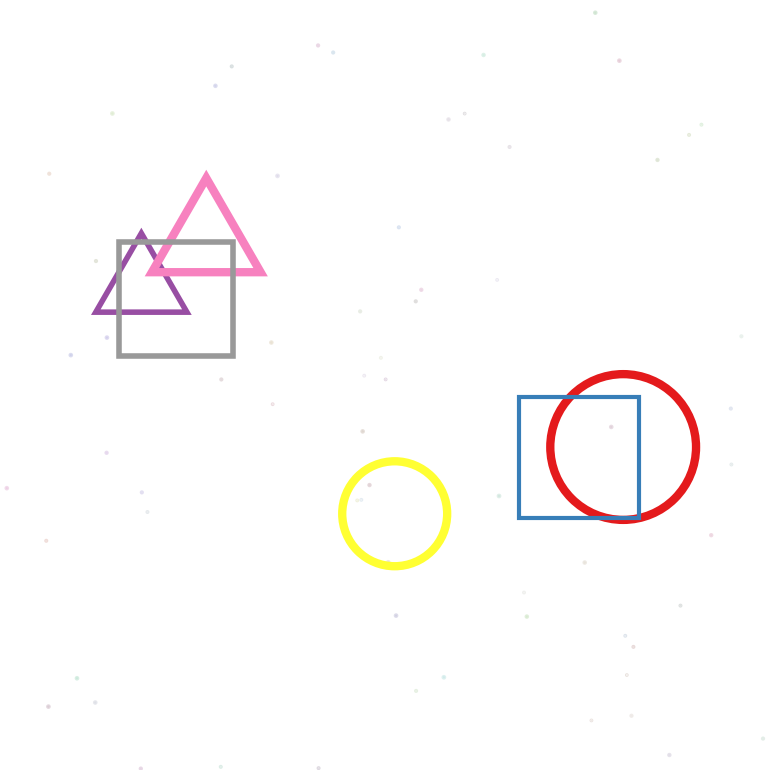[{"shape": "circle", "thickness": 3, "radius": 0.47, "center": [0.809, 0.419]}, {"shape": "square", "thickness": 1.5, "radius": 0.39, "center": [0.752, 0.406]}, {"shape": "triangle", "thickness": 2, "radius": 0.34, "center": [0.184, 0.629]}, {"shape": "circle", "thickness": 3, "radius": 0.34, "center": [0.513, 0.333]}, {"shape": "triangle", "thickness": 3, "radius": 0.41, "center": [0.268, 0.687]}, {"shape": "square", "thickness": 2, "radius": 0.37, "center": [0.229, 0.611]}]